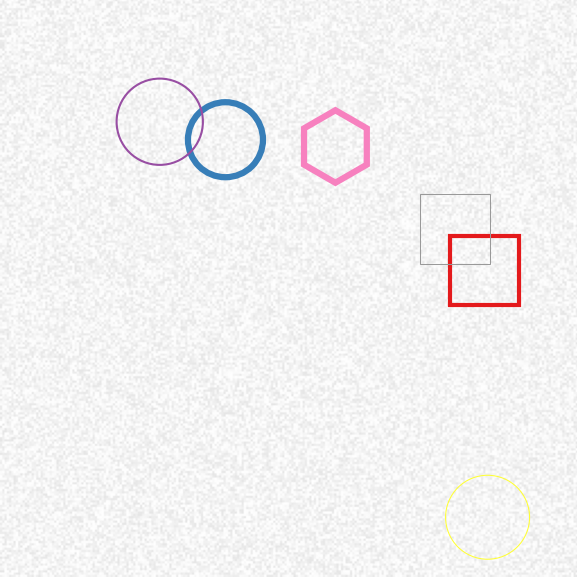[{"shape": "square", "thickness": 2, "radius": 0.3, "center": [0.839, 0.531]}, {"shape": "circle", "thickness": 3, "radius": 0.32, "center": [0.39, 0.757]}, {"shape": "circle", "thickness": 1, "radius": 0.37, "center": [0.277, 0.788]}, {"shape": "circle", "thickness": 0.5, "radius": 0.36, "center": [0.844, 0.103]}, {"shape": "hexagon", "thickness": 3, "radius": 0.31, "center": [0.581, 0.745]}, {"shape": "square", "thickness": 0.5, "radius": 0.3, "center": [0.787, 0.603]}]